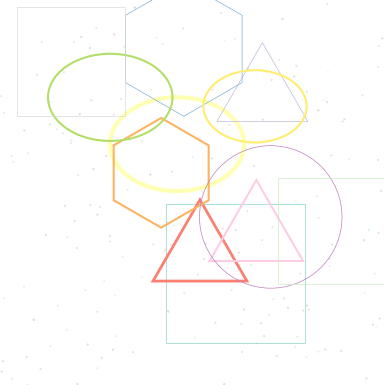[{"shape": "square", "thickness": 0.5, "radius": 0.9, "center": [0.612, 0.291]}, {"shape": "oval", "thickness": 3, "radius": 0.87, "center": [0.46, 0.626]}, {"shape": "triangle", "thickness": 0.5, "radius": 0.68, "center": [0.681, 0.753]}, {"shape": "triangle", "thickness": 2, "radius": 0.7, "center": [0.519, 0.34]}, {"shape": "hexagon", "thickness": 0.5, "radius": 0.87, "center": [0.477, 0.873]}, {"shape": "hexagon", "thickness": 1.5, "radius": 0.71, "center": [0.419, 0.551]}, {"shape": "oval", "thickness": 1.5, "radius": 0.81, "center": [0.286, 0.747]}, {"shape": "triangle", "thickness": 1.5, "radius": 0.7, "center": [0.666, 0.392]}, {"shape": "square", "thickness": 0.5, "radius": 0.7, "center": [0.184, 0.84]}, {"shape": "circle", "thickness": 0.5, "radius": 0.93, "center": [0.703, 0.437]}, {"shape": "square", "thickness": 0.5, "radius": 0.69, "center": [0.86, 0.399]}, {"shape": "oval", "thickness": 1.5, "radius": 0.67, "center": [0.662, 0.724]}]